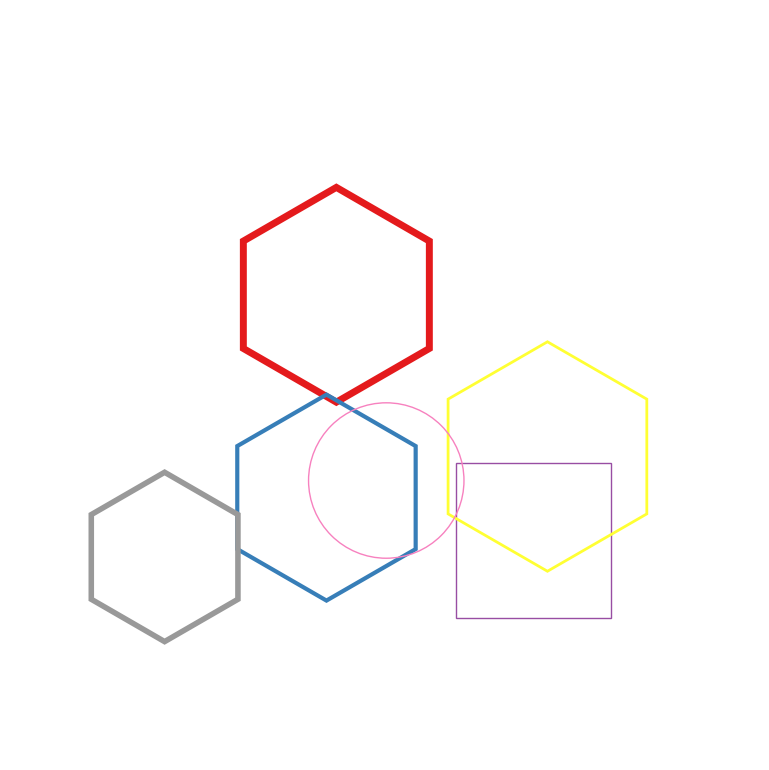[{"shape": "hexagon", "thickness": 2.5, "radius": 0.7, "center": [0.437, 0.617]}, {"shape": "hexagon", "thickness": 1.5, "radius": 0.67, "center": [0.424, 0.354]}, {"shape": "square", "thickness": 0.5, "radius": 0.5, "center": [0.693, 0.298]}, {"shape": "hexagon", "thickness": 1, "radius": 0.75, "center": [0.711, 0.407]}, {"shape": "circle", "thickness": 0.5, "radius": 0.5, "center": [0.502, 0.376]}, {"shape": "hexagon", "thickness": 2, "radius": 0.55, "center": [0.214, 0.277]}]